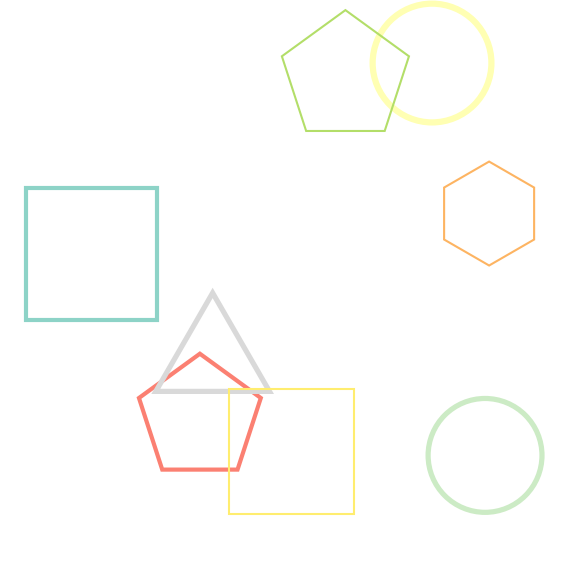[{"shape": "square", "thickness": 2, "radius": 0.57, "center": [0.159, 0.559]}, {"shape": "circle", "thickness": 3, "radius": 0.51, "center": [0.748, 0.89]}, {"shape": "pentagon", "thickness": 2, "radius": 0.55, "center": [0.346, 0.276]}, {"shape": "hexagon", "thickness": 1, "radius": 0.45, "center": [0.847, 0.629]}, {"shape": "pentagon", "thickness": 1, "radius": 0.58, "center": [0.598, 0.866]}, {"shape": "triangle", "thickness": 2.5, "radius": 0.57, "center": [0.368, 0.378]}, {"shape": "circle", "thickness": 2.5, "radius": 0.49, "center": [0.84, 0.211]}, {"shape": "square", "thickness": 1, "radius": 0.54, "center": [0.505, 0.217]}]